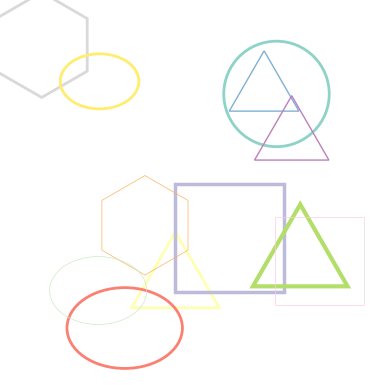[{"shape": "circle", "thickness": 2, "radius": 0.68, "center": [0.718, 0.756]}, {"shape": "triangle", "thickness": 2, "radius": 0.66, "center": [0.456, 0.266]}, {"shape": "square", "thickness": 2.5, "radius": 0.71, "center": [0.595, 0.382]}, {"shape": "oval", "thickness": 2, "radius": 0.75, "center": [0.324, 0.148]}, {"shape": "triangle", "thickness": 1, "radius": 0.52, "center": [0.686, 0.764]}, {"shape": "hexagon", "thickness": 0.5, "radius": 0.65, "center": [0.376, 0.415]}, {"shape": "triangle", "thickness": 3, "radius": 0.71, "center": [0.78, 0.327]}, {"shape": "square", "thickness": 0.5, "radius": 0.57, "center": [0.83, 0.322]}, {"shape": "hexagon", "thickness": 2, "radius": 0.68, "center": [0.108, 0.883]}, {"shape": "triangle", "thickness": 1, "radius": 0.56, "center": [0.758, 0.64]}, {"shape": "oval", "thickness": 0.5, "radius": 0.63, "center": [0.255, 0.245]}, {"shape": "oval", "thickness": 2, "radius": 0.51, "center": [0.259, 0.789]}]